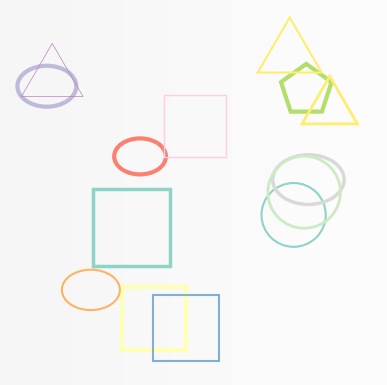[{"shape": "circle", "thickness": 1.5, "radius": 0.41, "center": [0.758, 0.442]}, {"shape": "square", "thickness": 2.5, "radius": 0.5, "center": [0.34, 0.409]}, {"shape": "square", "thickness": 3, "radius": 0.41, "center": [0.398, 0.173]}, {"shape": "oval", "thickness": 3, "radius": 0.38, "center": [0.121, 0.776]}, {"shape": "oval", "thickness": 3, "radius": 0.33, "center": [0.361, 0.594]}, {"shape": "square", "thickness": 1.5, "radius": 0.43, "center": [0.48, 0.147]}, {"shape": "oval", "thickness": 1.5, "radius": 0.37, "center": [0.234, 0.247]}, {"shape": "pentagon", "thickness": 3, "radius": 0.34, "center": [0.79, 0.766]}, {"shape": "square", "thickness": 1, "radius": 0.4, "center": [0.504, 0.672]}, {"shape": "oval", "thickness": 2.5, "radius": 0.46, "center": [0.796, 0.533]}, {"shape": "triangle", "thickness": 0.5, "radius": 0.46, "center": [0.135, 0.795]}, {"shape": "circle", "thickness": 2, "radius": 0.47, "center": [0.785, 0.501]}, {"shape": "triangle", "thickness": 1.5, "radius": 0.48, "center": [0.748, 0.859]}, {"shape": "triangle", "thickness": 2, "radius": 0.41, "center": [0.851, 0.719]}]